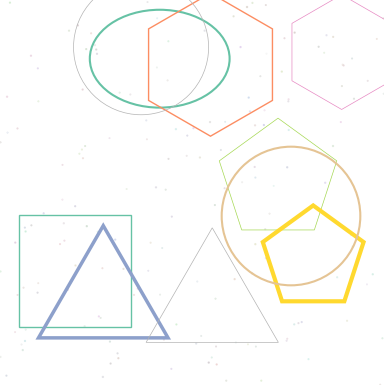[{"shape": "square", "thickness": 1, "radius": 0.73, "center": [0.196, 0.297]}, {"shape": "oval", "thickness": 1.5, "radius": 0.91, "center": [0.415, 0.848]}, {"shape": "hexagon", "thickness": 1, "radius": 0.93, "center": [0.547, 0.832]}, {"shape": "triangle", "thickness": 2.5, "radius": 0.97, "center": [0.268, 0.22]}, {"shape": "hexagon", "thickness": 0.5, "radius": 0.75, "center": [0.887, 0.865]}, {"shape": "pentagon", "thickness": 0.5, "radius": 0.8, "center": [0.722, 0.533]}, {"shape": "pentagon", "thickness": 3, "radius": 0.69, "center": [0.813, 0.329]}, {"shape": "circle", "thickness": 1.5, "radius": 0.9, "center": [0.756, 0.439]}, {"shape": "circle", "thickness": 0.5, "radius": 0.88, "center": [0.366, 0.877]}, {"shape": "triangle", "thickness": 0.5, "radius": 0.99, "center": [0.551, 0.21]}]